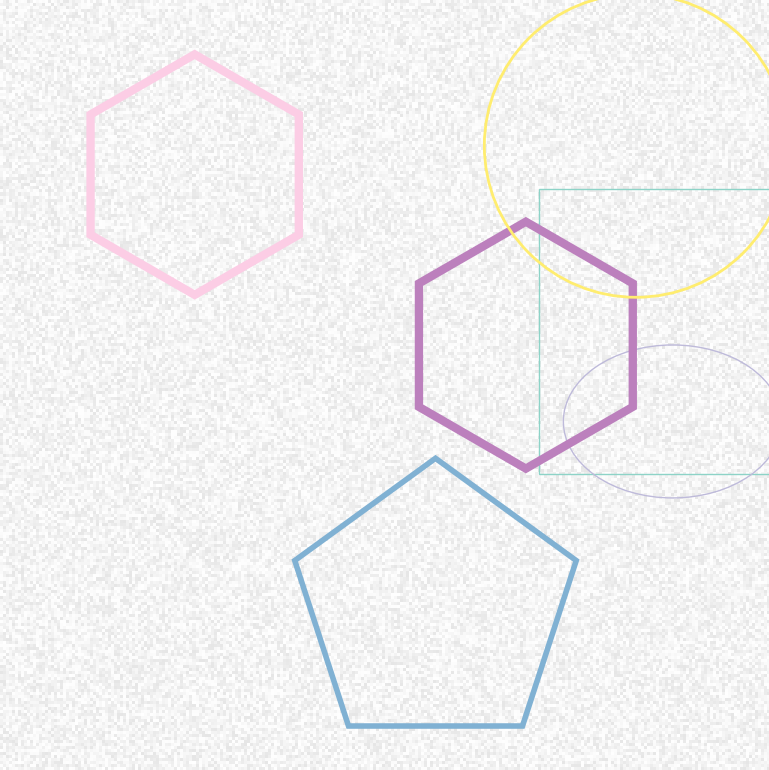[{"shape": "square", "thickness": 0.5, "radius": 0.93, "center": [0.885, 0.569]}, {"shape": "oval", "thickness": 0.5, "radius": 0.71, "center": [0.874, 0.453]}, {"shape": "pentagon", "thickness": 2, "radius": 0.96, "center": [0.566, 0.213]}, {"shape": "hexagon", "thickness": 3, "radius": 0.78, "center": [0.253, 0.773]}, {"shape": "hexagon", "thickness": 3, "radius": 0.8, "center": [0.683, 0.552]}, {"shape": "circle", "thickness": 1, "radius": 0.98, "center": [0.826, 0.811]}]